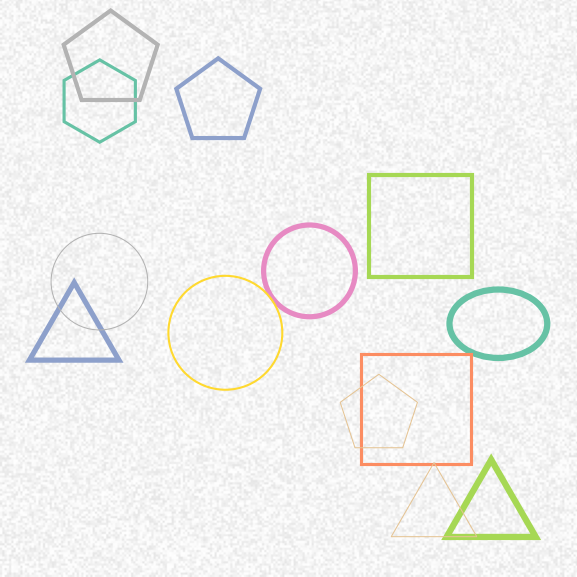[{"shape": "oval", "thickness": 3, "radius": 0.42, "center": [0.863, 0.439]}, {"shape": "hexagon", "thickness": 1.5, "radius": 0.36, "center": [0.173, 0.824]}, {"shape": "square", "thickness": 1.5, "radius": 0.48, "center": [0.72, 0.291]}, {"shape": "triangle", "thickness": 2.5, "radius": 0.45, "center": [0.128, 0.42]}, {"shape": "pentagon", "thickness": 2, "radius": 0.38, "center": [0.378, 0.822]}, {"shape": "circle", "thickness": 2.5, "radius": 0.4, "center": [0.536, 0.53]}, {"shape": "triangle", "thickness": 3, "radius": 0.45, "center": [0.851, 0.114]}, {"shape": "square", "thickness": 2, "radius": 0.44, "center": [0.729, 0.608]}, {"shape": "circle", "thickness": 1, "radius": 0.49, "center": [0.39, 0.423]}, {"shape": "pentagon", "thickness": 0.5, "radius": 0.35, "center": [0.656, 0.281]}, {"shape": "triangle", "thickness": 0.5, "radius": 0.43, "center": [0.752, 0.113]}, {"shape": "circle", "thickness": 0.5, "radius": 0.42, "center": [0.172, 0.511]}, {"shape": "pentagon", "thickness": 2, "radius": 0.43, "center": [0.192, 0.895]}]